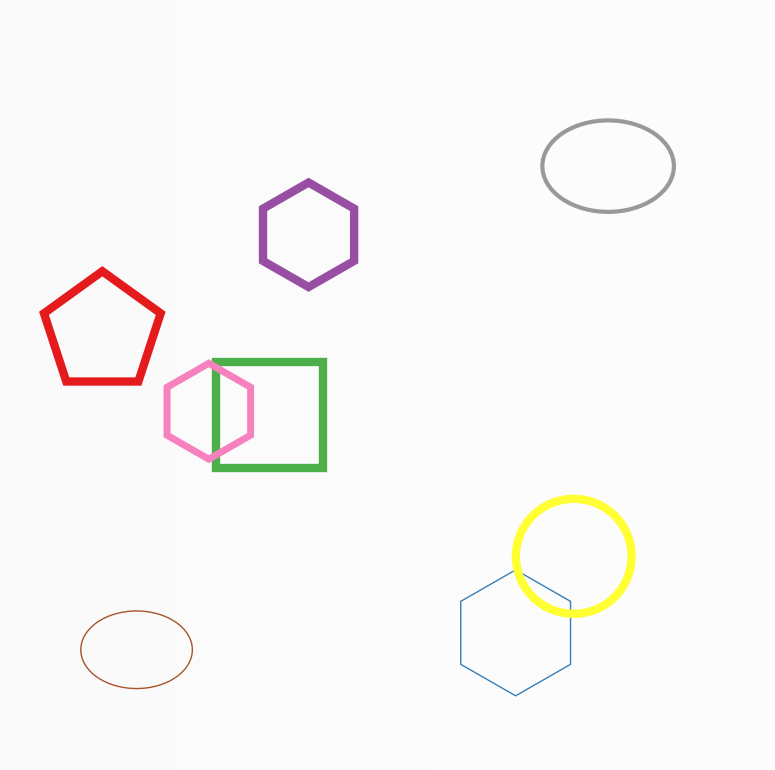[{"shape": "pentagon", "thickness": 3, "radius": 0.4, "center": [0.132, 0.569]}, {"shape": "hexagon", "thickness": 0.5, "radius": 0.41, "center": [0.665, 0.178]}, {"shape": "square", "thickness": 3, "radius": 0.35, "center": [0.347, 0.461]}, {"shape": "hexagon", "thickness": 3, "radius": 0.34, "center": [0.398, 0.695]}, {"shape": "circle", "thickness": 3, "radius": 0.37, "center": [0.74, 0.278]}, {"shape": "oval", "thickness": 0.5, "radius": 0.36, "center": [0.176, 0.156]}, {"shape": "hexagon", "thickness": 2.5, "radius": 0.31, "center": [0.269, 0.466]}, {"shape": "oval", "thickness": 1.5, "radius": 0.42, "center": [0.785, 0.784]}]